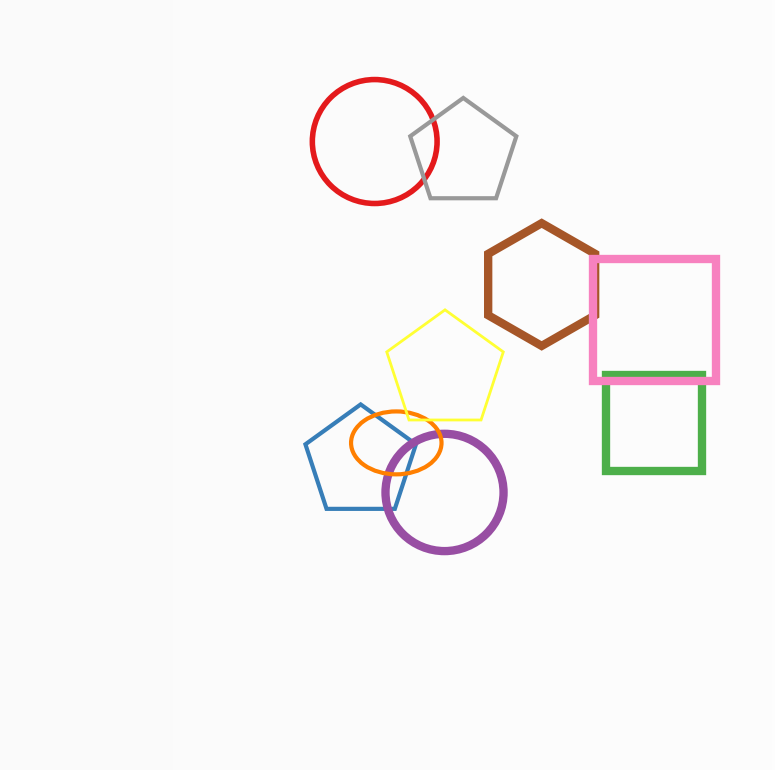[{"shape": "circle", "thickness": 2, "radius": 0.4, "center": [0.483, 0.816]}, {"shape": "pentagon", "thickness": 1.5, "radius": 0.37, "center": [0.465, 0.4]}, {"shape": "square", "thickness": 3, "radius": 0.31, "center": [0.844, 0.45]}, {"shape": "circle", "thickness": 3, "radius": 0.38, "center": [0.574, 0.36]}, {"shape": "oval", "thickness": 1.5, "radius": 0.29, "center": [0.511, 0.425]}, {"shape": "pentagon", "thickness": 1, "radius": 0.4, "center": [0.574, 0.519]}, {"shape": "hexagon", "thickness": 3, "radius": 0.4, "center": [0.699, 0.63]}, {"shape": "square", "thickness": 3, "radius": 0.39, "center": [0.844, 0.584]}, {"shape": "pentagon", "thickness": 1.5, "radius": 0.36, "center": [0.598, 0.801]}]